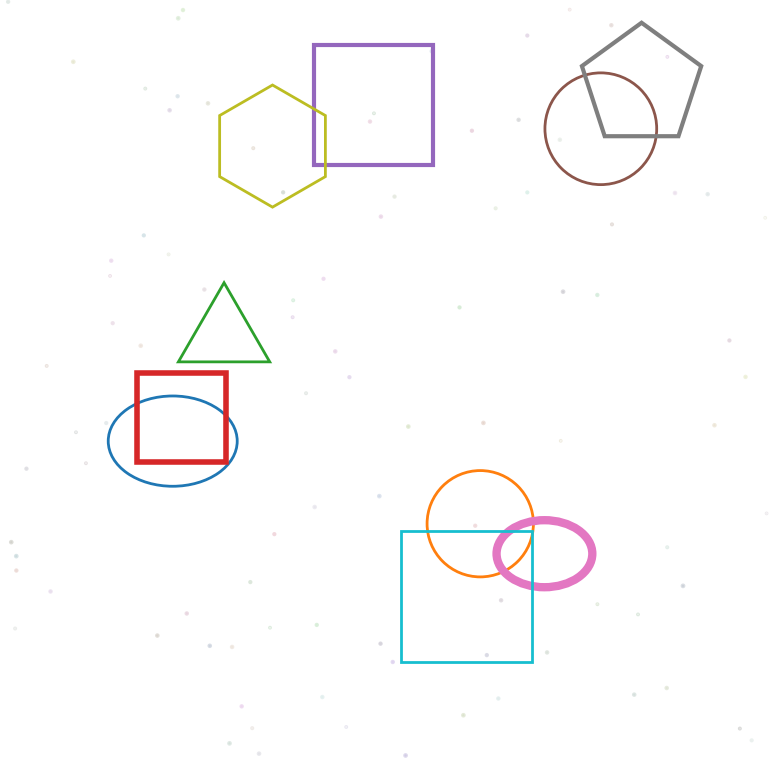[{"shape": "oval", "thickness": 1, "radius": 0.42, "center": [0.224, 0.427]}, {"shape": "circle", "thickness": 1, "radius": 0.35, "center": [0.624, 0.32]}, {"shape": "triangle", "thickness": 1, "radius": 0.34, "center": [0.291, 0.564]}, {"shape": "square", "thickness": 2, "radius": 0.29, "center": [0.235, 0.458]}, {"shape": "square", "thickness": 1.5, "radius": 0.39, "center": [0.485, 0.864]}, {"shape": "circle", "thickness": 1, "radius": 0.36, "center": [0.78, 0.833]}, {"shape": "oval", "thickness": 3, "radius": 0.31, "center": [0.707, 0.281]}, {"shape": "pentagon", "thickness": 1.5, "radius": 0.41, "center": [0.833, 0.889]}, {"shape": "hexagon", "thickness": 1, "radius": 0.4, "center": [0.354, 0.81]}, {"shape": "square", "thickness": 1, "radius": 0.43, "center": [0.606, 0.226]}]